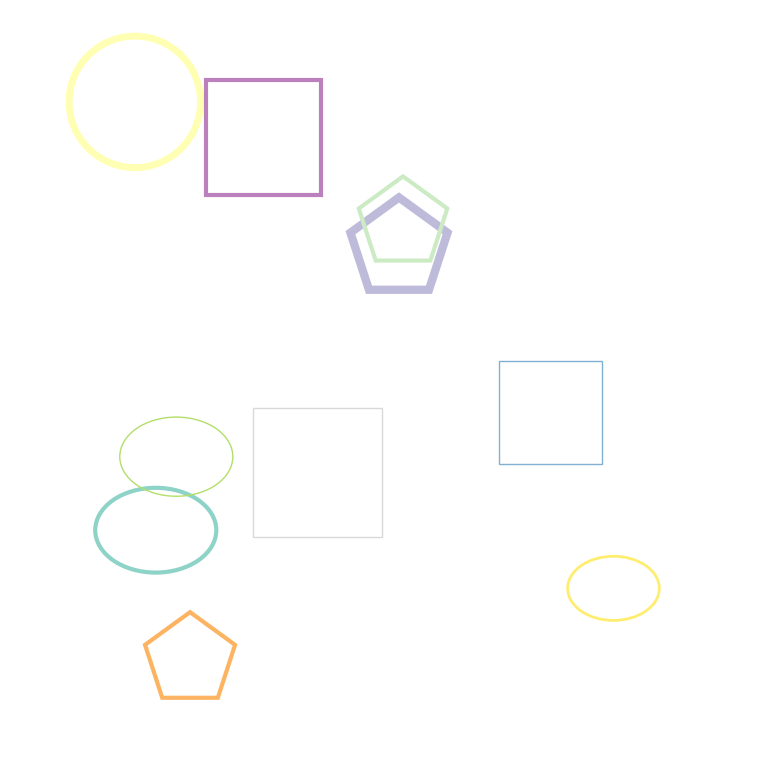[{"shape": "oval", "thickness": 1.5, "radius": 0.39, "center": [0.202, 0.311]}, {"shape": "circle", "thickness": 2.5, "radius": 0.43, "center": [0.175, 0.868]}, {"shape": "pentagon", "thickness": 3, "radius": 0.33, "center": [0.518, 0.677]}, {"shape": "square", "thickness": 0.5, "radius": 0.33, "center": [0.715, 0.465]}, {"shape": "pentagon", "thickness": 1.5, "radius": 0.31, "center": [0.247, 0.144]}, {"shape": "oval", "thickness": 0.5, "radius": 0.37, "center": [0.229, 0.407]}, {"shape": "square", "thickness": 0.5, "radius": 0.42, "center": [0.412, 0.386]}, {"shape": "square", "thickness": 1.5, "radius": 0.37, "center": [0.342, 0.822]}, {"shape": "pentagon", "thickness": 1.5, "radius": 0.3, "center": [0.523, 0.711]}, {"shape": "oval", "thickness": 1, "radius": 0.3, "center": [0.797, 0.236]}]